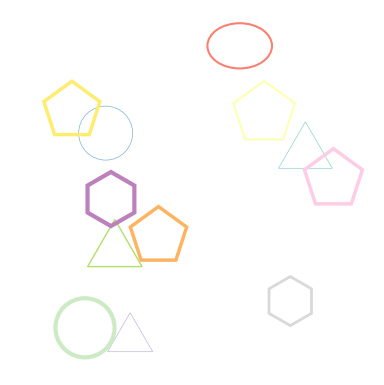[{"shape": "triangle", "thickness": 0.5, "radius": 0.4, "center": [0.793, 0.603]}, {"shape": "pentagon", "thickness": 1.5, "radius": 0.42, "center": [0.686, 0.706]}, {"shape": "triangle", "thickness": 0.5, "radius": 0.34, "center": [0.338, 0.12]}, {"shape": "oval", "thickness": 1.5, "radius": 0.42, "center": [0.623, 0.881]}, {"shape": "circle", "thickness": 0.5, "radius": 0.35, "center": [0.274, 0.654]}, {"shape": "pentagon", "thickness": 2.5, "radius": 0.38, "center": [0.412, 0.387]}, {"shape": "triangle", "thickness": 1, "radius": 0.41, "center": [0.298, 0.348]}, {"shape": "pentagon", "thickness": 2.5, "radius": 0.4, "center": [0.866, 0.535]}, {"shape": "hexagon", "thickness": 2, "radius": 0.32, "center": [0.754, 0.218]}, {"shape": "hexagon", "thickness": 3, "radius": 0.35, "center": [0.288, 0.483]}, {"shape": "circle", "thickness": 3, "radius": 0.38, "center": [0.221, 0.149]}, {"shape": "pentagon", "thickness": 2.5, "radius": 0.38, "center": [0.187, 0.712]}]